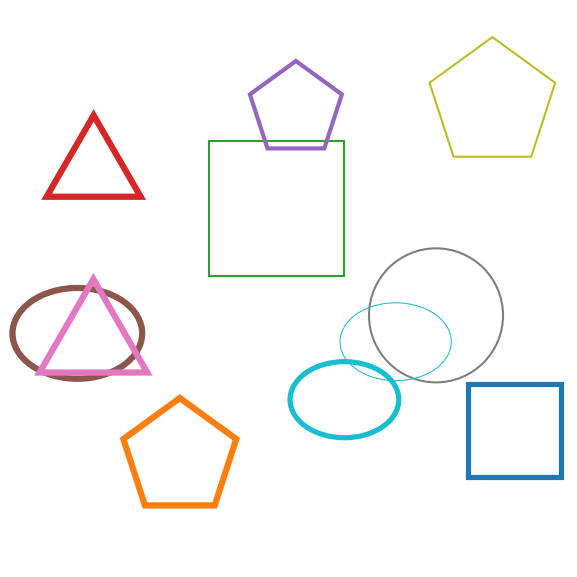[{"shape": "square", "thickness": 2.5, "radius": 0.4, "center": [0.89, 0.253]}, {"shape": "pentagon", "thickness": 3, "radius": 0.51, "center": [0.311, 0.207]}, {"shape": "square", "thickness": 1, "radius": 0.58, "center": [0.479, 0.639]}, {"shape": "triangle", "thickness": 3, "radius": 0.47, "center": [0.162, 0.705]}, {"shape": "pentagon", "thickness": 2, "radius": 0.42, "center": [0.512, 0.81]}, {"shape": "oval", "thickness": 3, "radius": 0.56, "center": [0.134, 0.422]}, {"shape": "triangle", "thickness": 3, "radius": 0.54, "center": [0.162, 0.408]}, {"shape": "circle", "thickness": 1, "radius": 0.58, "center": [0.755, 0.453]}, {"shape": "pentagon", "thickness": 1, "radius": 0.57, "center": [0.853, 0.82]}, {"shape": "oval", "thickness": 2.5, "radius": 0.47, "center": [0.596, 0.307]}, {"shape": "oval", "thickness": 0.5, "radius": 0.48, "center": [0.685, 0.407]}]